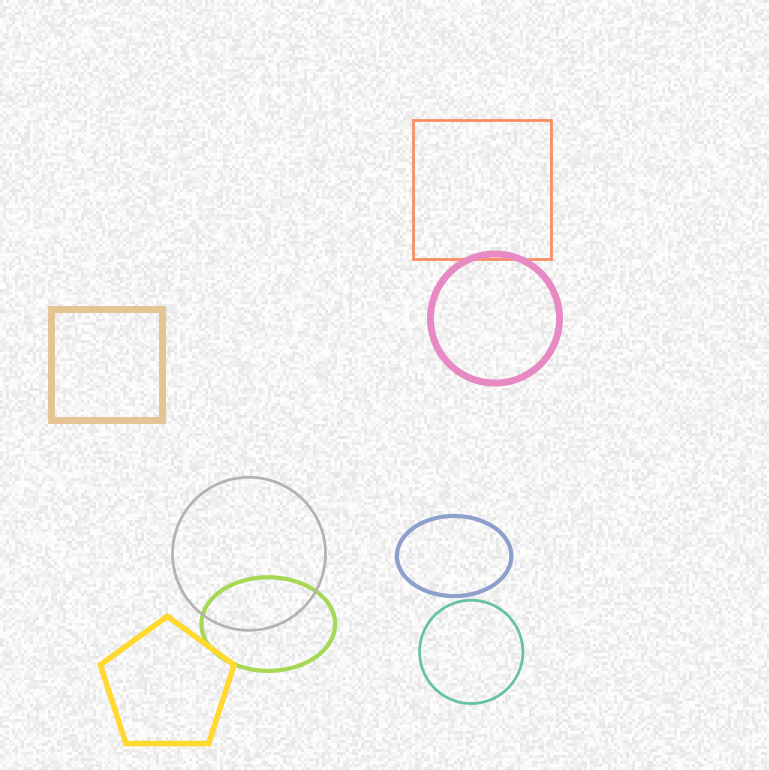[{"shape": "circle", "thickness": 1, "radius": 0.34, "center": [0.612, 0.153]}, {"shape": "square", "thickness": 1, "radius": 0.45, "center": [0.626, 0.754]}, {"shape": "oval", "thickness": 1.5, "radius": 0.37, "center": [0.59, 0.278]}, {"shape": "circle", "thickness": 2.5, "radius": 0.42, "center": [0.643, 0.586]}, {"shape": "oval", "thickness": 1.5, "radius": 0.43, "center": [0.348, 0.19]}, {"shape": "pentagon", "thickness": 2, "radius": 0.46, "center": [0.217, 0.108]}, {"shape": "square", "thickness": 2.5, "radius": 0.36, "center": [0.139, 0.526]}, {"shape": "circle", "thickness": 1, "radius": 0.5, "center": [0.323, 0.281]}]